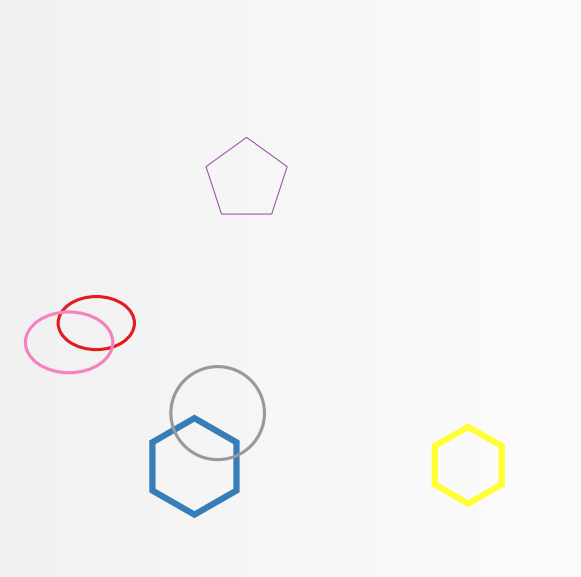[{"shape": "oval", "thickness": 1.5, "radius": 0.33, "center": [0.166, 0.44]}, {"shape": "hexagon", "thickness": 3, "radius": 0.42, "center": [0.335, 0.192]}, {"shape": "pentagon", "thickness": 0.5, "radius": 0.37, "center": [0.424, 0.688]}, {"shape": "hexagon", "thickness": 3, "radius": 0.33, "center": [0.806, 0.193]}, {"shape": "oval", "thickness": 1.5, "radius": 0.38, "center": [0.119, 0.406]}, {"shape": "circle", "thickness": 1.5, "radius": 0.4, "center": [0.374, 0.284]}]